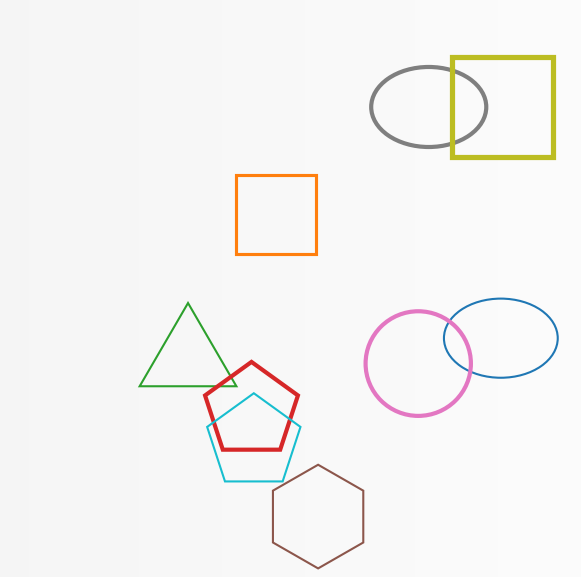[{"shape": "oval", "thickness": 1, "radius": 0.49, "center": [0.862, 0.414]}, {"shape": "square", "thickness": 1.5, "radius": 0.34, "center": [0.474, 0.627]}, {"shape": "triangle", "thickness": 1, "radius": 0.48, "center": [0.323, 0.378]}, {"shape": "pentagon", "thickness": 2, "radius": 0.42, "center": [0.433, 0.288]}, {"shape": "hexagon", "thickness": 1, "radius": 0.45, "center": [0.547, 0.105]}, {"shape": "circle", "thickness": 2, "radius": 0.45, "center": [0.72, 0.37]}, {"shape": "oval", "thickness": 2, "radius": 0.49, "center": [0.738, 0.814]}, {"shape": "square", "thickness": 2.5, "radius": 0.43, "center": [0.864, 0.813]}, {"shape": "pentagon", "thickness": 1, "radius": 0.42, "center": [0.437, 0.234]}]